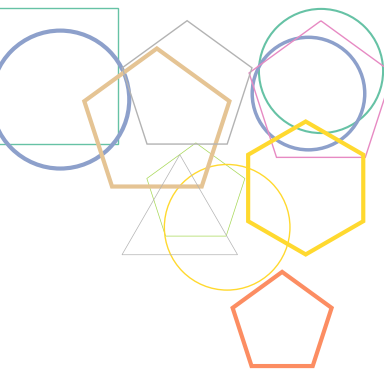[{"shape": "circle", "thickness": 1.5, "radius": 0.81, "center": [0.834, 0.816]}, {"shape": "square", "thickness": 1, "radius": 0.89, "center": [0.13, 0.802]}, {"shape": "pentagon", "thickness": 3, "radius": 0.68, "center": [0.733, 0.159]}, {"shape": "circle", "thickness": 2.5, "radius": 0.73, "center": [0.801, 0.757]}, {"shape": "circle", "thickness": 3, "radius": 0.9, "center": [0.157, 0.741]}, {"shape": "pentagon", "thickness": 1, "radius": 0.98, "center": [0.833, 0.75]}, {"shape": "pentagon", "thickness": 0.5, "radius": 0.67, "center": [0.509, 0.495]}, {"shape": "hexagon", "thickness": 3, "radius": 0.86, "center": [0.794, 0.512]}, {"shape": "circle", "thickness": 1, "radius": 0.82, "center": [0.59, 0.41]}, {"shape": "pentagon", "thickness": 3, "radius": 0.99, "center": [0.407, 0.676]}, {"shape": "triangle", "thickness": 0.5, "radius": 0.87, "center": [0.467, 0.425]}, {"shape": "pentagon", "thickness": 1, "radius": 0.89, "center": [0.486, 0.769]}]